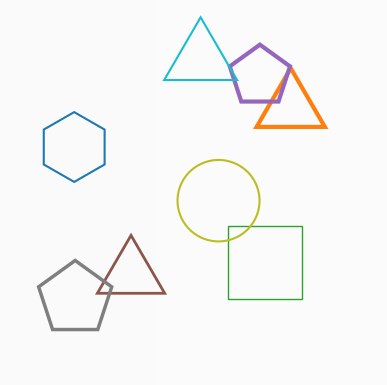[{"shape": "hexagon", "thickness": 1.5, "radius": 0.45, "center": [0.191, 0.618]}, {"shape": "triangle", "thickness": 3, "radius": 0.51, "center": [0.75, 0.721]}, {"shape": "square", "thickness": 1, "radius": 0.48, "center": [0.684, 0.318]}, {"shape": "pentagon", "thickness": 3, "radius": 0.41, "center": [0.671, 0.802]}, {"shape": "triangle", "thickness": 2, "radius": 0.5, "center": [0.338, 0.288]}, {"shape": "pentagon", "thickness": 2.5, "radius": 0.5, "center": [0.194, 0.224]}, {"shape": "circle", "thickness": 1.5, "radius": 0.53, "center": [0.564, 0.479]}, {"shape": "triangle", "thickness": 1.5, "radius": 0.54, "center": [0.518, 0.846]}]